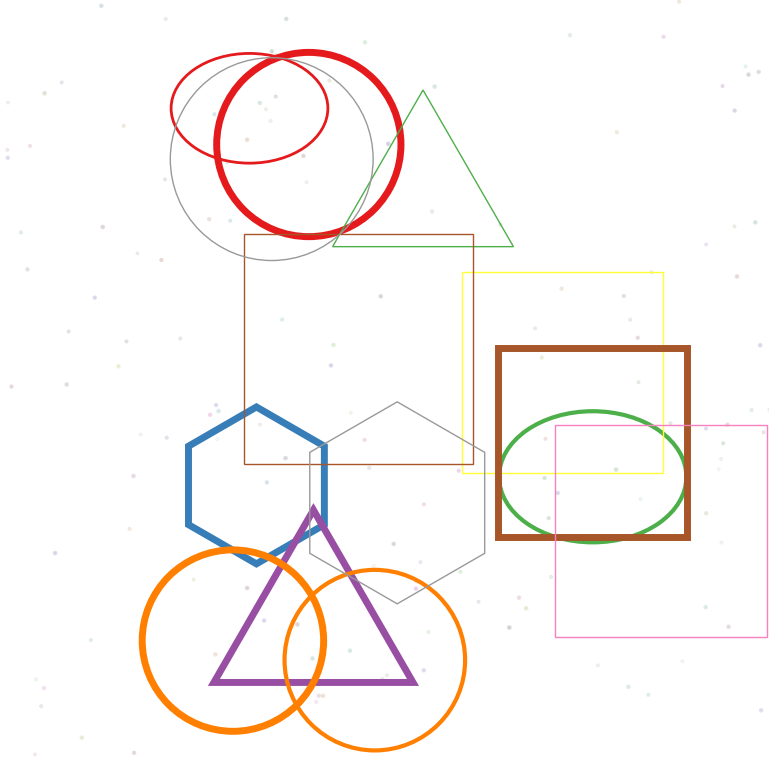[{"shape": "circle", "thickness": 2.5, "radius": 0.6, "center": [0.401, 0.812]}, {"shape": "oval", "thickness": 1, "radius": 0.51, "center": [0.324, 0.859]}, {"shape": "hexagon", "thickness": 2.5, "radius": 0.51, "center": [0.333, 0.37]}, {"shape": "triangle", "thickness": 0.5, "radius": 0.68, "center": [0.549, 0.747]}, {"shape": "oval", "thickness": 1.5, "radius": 0.61, "center": [0.77, 0.381]}, {"shape": "triangle", "thickness": 2.5, "radius": 0.75, "center": [0.407, 0.188]}, {"shape": "circle", "thickness": 2.5, "radius": 0.59, "center": [0.302, 0.168]}, {"shape": "circle", "thickness": 1.5, "radius": 0.59, "center": [0.487, 0.143]}, {"shape": "square", "thickness": 0.5, "radius": 0.65, "center": [0.731, 0.516]}, {"shape": "square", "thickness": 0.5, "radius": 0.74, "center": [0.465, 0.547]}, {"shape": "square", "thickness": 2.5, "radius": 0.61, "center": [0.769, 0.425]}, {"shape": "square", "thickness": 0.5, "radius": 0.69, "center": [0.859, 0.311]}, {"shape": "circle", "thickness": 0.5, "radius": 0.66, "center": [0.353, 0.793]}, {"shape": "hexagon", "thickness": 0.5, "radius": 0.66, "center": [0.516, 0.347]}]